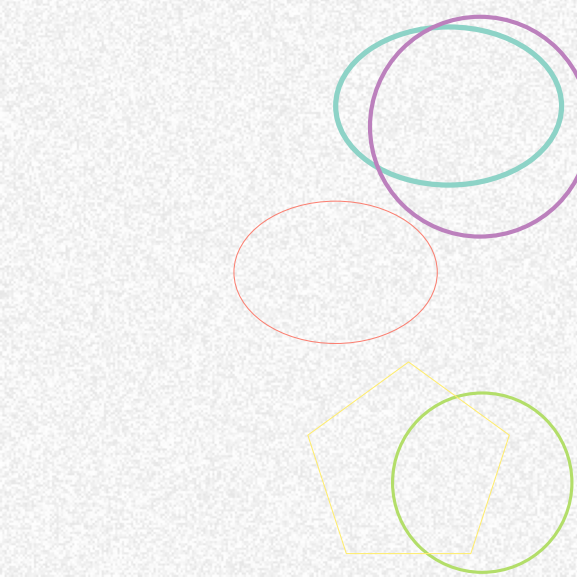[{"shape": "oval", "thickness": 2.5, "radius": 0.98, "center": [0.777, 0.816]}, {"shape": "oval", "thickness": 0.5, "radius": 0.88, "center": [0.581, 0.528]}, {"shape": "circle", "thickness": 1.5, "radius": 0.78, "center": [0.835, 0.163]}, {"shape": "circle", "thickness": 2, "radius": 0.95, "center": [0.831, 0.78]}, {"shape": "pentagon", "thickness": 0.5, "radius": 0.92, "center": [0.707, 0.189]}]